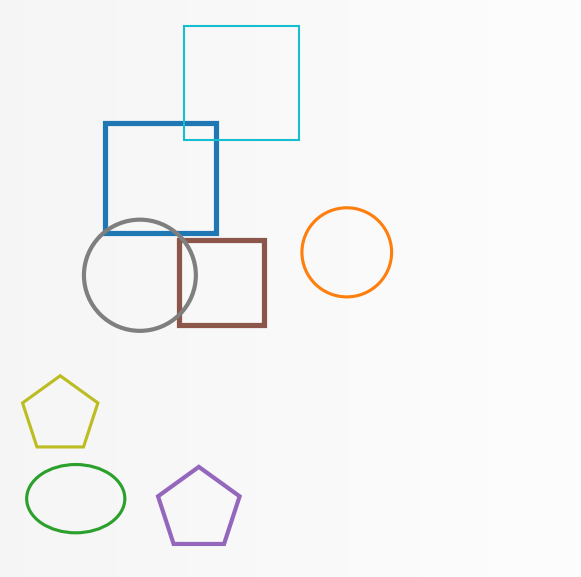[{"shape": "square", "thickness": 2.5, "radius": 0.48, "center": [0.276, 0.691]}, {"shape": "circle", "thickness": 1.5, "radius": 0.39, "center": [0.597, 0.562]}, {"shape": "oval", "thickness": 1.5, "radius": 0.42, "center": [0.13, 0.136]}, {"shape": "pentagon", "thickness": 2, "radius": 0.37, "center": [0.342, 0.117]}, {"shape": "square", "thickness": 2.5, "radius": 0.37, "center": [0.381, 0.509]}, {"shape": "circle", "thickness": 2, "radius": 0.48, "center": [0.241, 0.522]}, {"shape": "pentagon", "thickness": 1.5, "radius": 0.34, "center": [0.104, 0.28]}, {"shape": "square", "thickness": 1, "radius": 0.49, "center": [0.416, 0.856]}]